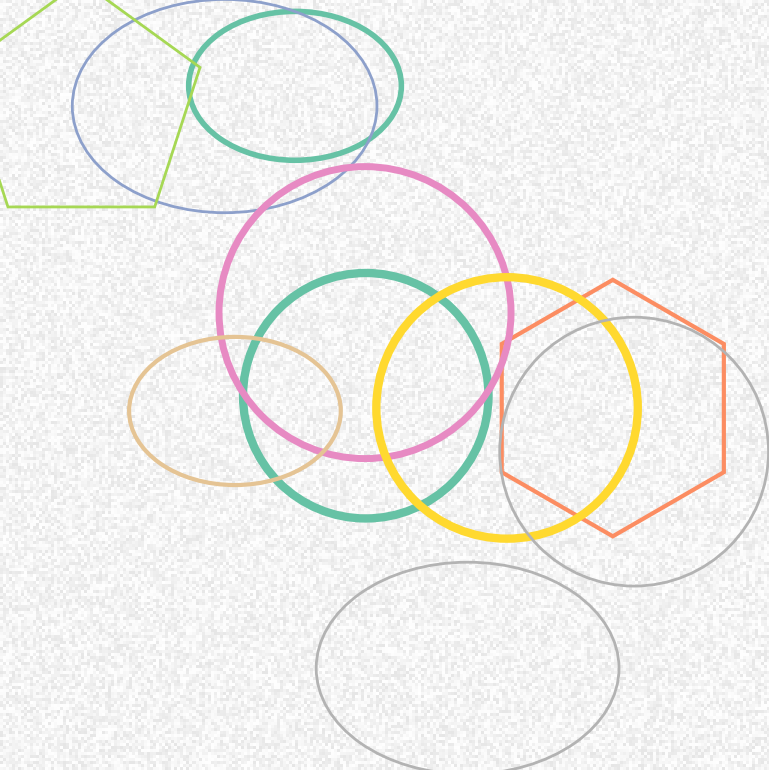[{"shape": "circle", "thickness": 3, "radius": 0.8, "center": [0.475, 0.486]}, {"shape": "oval", "thickness": 2, "radius": 0.69, "center": [0.383, 0.889]}, {"shape": "hexagon", "thickness": 1.5, "radius": 0.83, "center": [0.796, 0.47]}, {"shape": "oval", "thickness": 1, "radius": 0.99, "center": [0.292, 0.862]}, {"shape": "circle", "thickness": 2.5, "radius": 0.95, "center": [0.474, 0.594]}, {"shape": "pentagon", "thickness": 1, "radius": 0.81, "center": [0.106, 0.862]}, {"shape": "circle", "thickness": 3, "radius": 0.85, "center": [0.659, 0.47]}, {"shape": "oval", "thickness": 1.5, "radius": 0.69, "center": [0.305, 0.466]}, {"shape": "circle", "thickness": 1, "radius": 0.87, "center": [0.824, 0.413]}, {"shape": "oval", "thickness": 1, "radius": 0.98, "center": [0.607, 0.132]}]